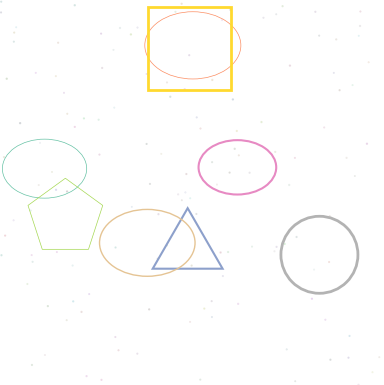[{"shape": "oval", "thickness": 0.5, "radius": 0.55, "center": [0.116, 0.562]}, {"shape": "oval", "thickness": 0.5, "radius": 0.62, "center": [0.501, 0.882]}, {"shape": "triangle", "thickness": 1.5, "radius": 0.52, "center": [0.487, 0.354]}, {"shape": "oval", "thickness": 1.5, "radius": 0.5, "center": [0.617, 0.565]}, {"shape": "pentagon", "thickness": 0.5, "radius": 0.51, "center": [0.17, 0.435]}, {"shape": "square", "thickness": 2, "radius": 0.54, "center": [0.493, 0.874]}, {"shape": "oval", "thickness": 1, "radius": 0.62, "center": [0.383, 0.369]}, {"shape": "circle", "thickness": 2, "radius": 0.5, "center": [0.83, 0.338]}]